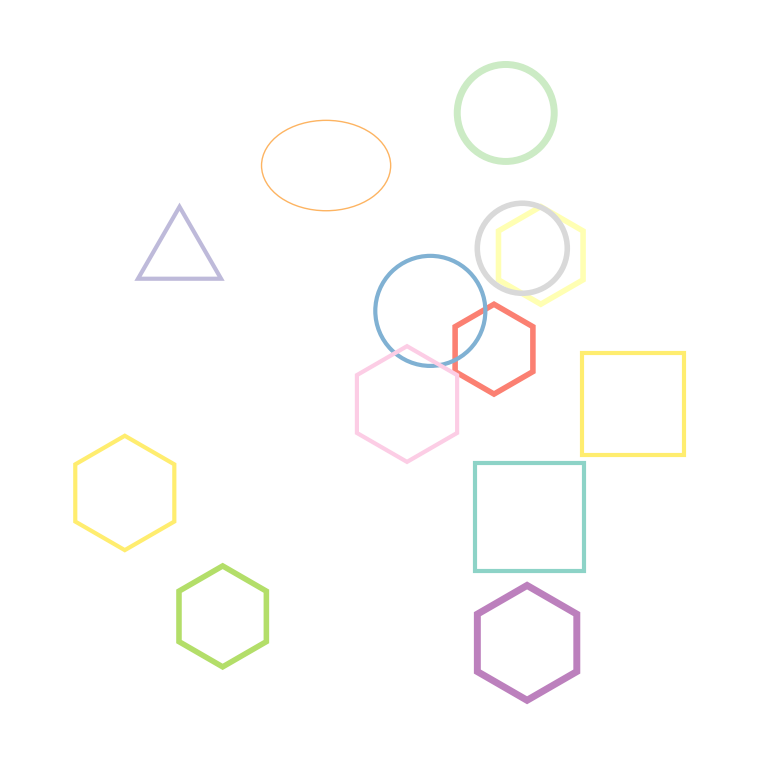[{"shape": "square", "thickness": 1.5, "radius": 0.35, "center": [0.688, 0.329]}, {"shape": "hexagon", "thickness": 2, "radius": 0.32, "center": [0.702, 0.668]}, {"shape": "triangle", "thickness": 1.5, "radius": 0.31, "center": [0.233, 0.669]}, {"shape": "hexagon", "thickness": 2, "radius": 0.29, "center": [0.642, 0.547]}, {"shape": "circle", "thickness": 1.5, "radius": 0.36, "center": [0.559, 0.596]}, {"shape": "oval", "thickness": 0.5, "radius": 0.42, "center": [0.424, 0.785]}, {"shape": "hexagon", "thickness": 2, "radius": 0.33, "center": [0.289, 0.199]}, {"shape": "hexagon", "thickness": 1.5, "radius": 0.38, "center": [0.529, 0.475]}, {"shape": "circle", "thickness": 2, "radius": 0.29, "center": [0.678, 0.678]}, {"shape": "hexagon", "thickness": 2.5, "radius": 0.37, "center": [0.685, 0.165]}, {"shape": "circle", "thickness": 2.5, "radius": 0.31, "center": [0.657, 0.853]}, {"shape": "square", "thickness": 1.5, "radius": 0.33, "center": [0.822, 0.475]}, {"shape": "hexagon", "thickness": 1.5, "radius": 0.37, "center": [0.162, 0.36]}]